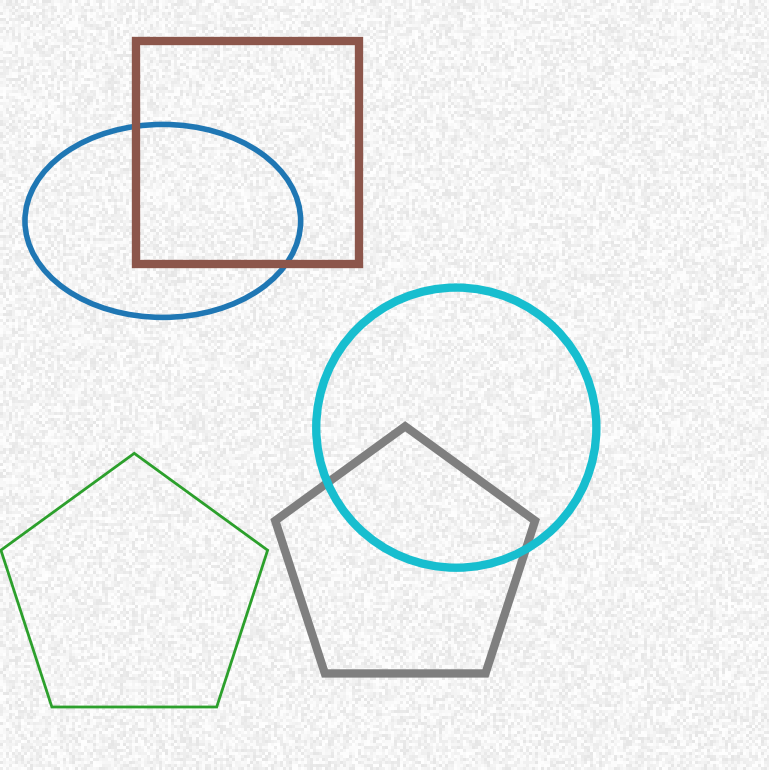[{"shape": "oval", "thickness": 2, "radius": 0.9, "center": [0.211, 0.713]}, {"shape": "pentagon", "thickness": 1, "radius": 0.91, "center": [0.174, 0.229]}, {"shape": "square", "thickness": 3, "radius": 0.72, "center": [0.322, 0.802]}, {"shape": "pentagon", "thickness": 3, "radius": 0.89, "center": [0.526, 0.269]}, {"shape": "circle", "thickness": 3, "radius": 0.91, "center": [0.593, 0.445]}]